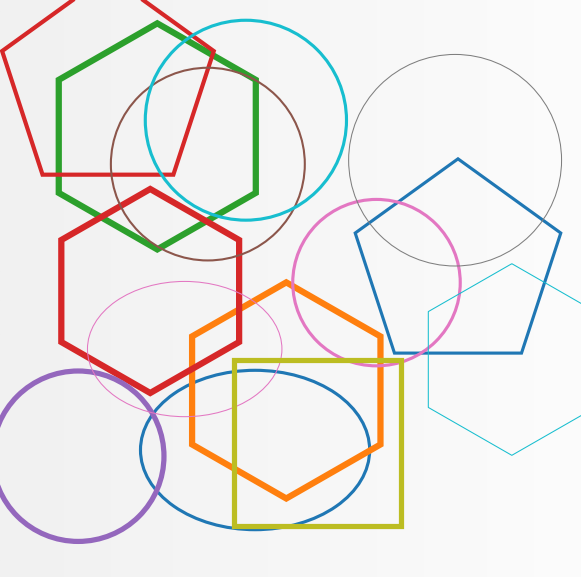[{"shape": "oval", "thickness": 1.5, "radius": 0.99, "center": [0.439, 0.22]}, {"shape": "pentagon", "thickness": 1.5, "radius": 0.93, "center": [0.788, 0.538]}, {"shape": "hexagon", "thickness": 3, "radius": 0.94, "center": [0.493, 0.323]}, {"shape": "hexagon", "thickness": 3, "radius": 0.98, "center": [0.271, 0.763]}, {"shape": "hexagon", "thickness": 3, "radius": 0.88, "center": [0.258, 0.495]}, {"shape": "pentagon", "thickness": 2, "radius": 0.96, "center": [0.186, 0.852]}, {"shape": "circle", "thickness": 2.5, "radius": 0.74, "center": [0.135, 0.209]}, {"shape": "circle", "thickness": 1, "radius": 0.83, "center": [0.358, 0.715]}, {"shape": "circle", "thickness": 1.5, "radius": 0.72, "center": [0.648, 0.51]}, {"shape": "oval", "thickness": 0.5, "radius": 0.84, "center": [0.318, 0.395]}, {"shape": "circle", "thickness": 0.5, "radius": 0.92, "center": [0.783, 0.722]}, {"shape": "square", "thickness": 2.5, "radius": 0.72, "center": [0.546, 0.232]}, {"shape": "circle", "thickness": 1.5, "radius": 0.87, "center": [0.423, 0.791]}, {"shape": "hexagon", "thickness": 0.5, "radius": 0.83, "center": [0.881, 0.377]}]